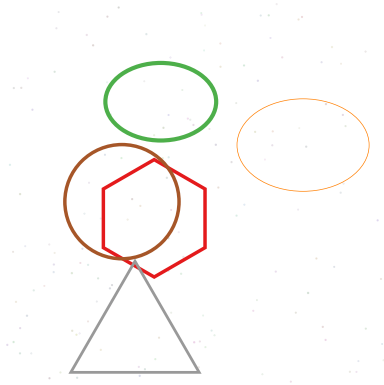[{"shape": "hexagon", "thickness": 2.5, "radius": 0.76, "center": [0.401, 0.433]}, {"shape": "oval", "thickness": 3, "radius": 0.72, "center": [0.418, 0.736]}, {"shape": "oval", "thickness": 0.5, "radius": 0.86, "center": [0.787, 0.623]}, {"shape": "circle", "thickness": 2.5, "radius": 0.74, "center": [0.317, 0.476]}, {"shape": "triangle", "thickness": 2, "radius": 0.96, "center": [0.351, 0.129]}]